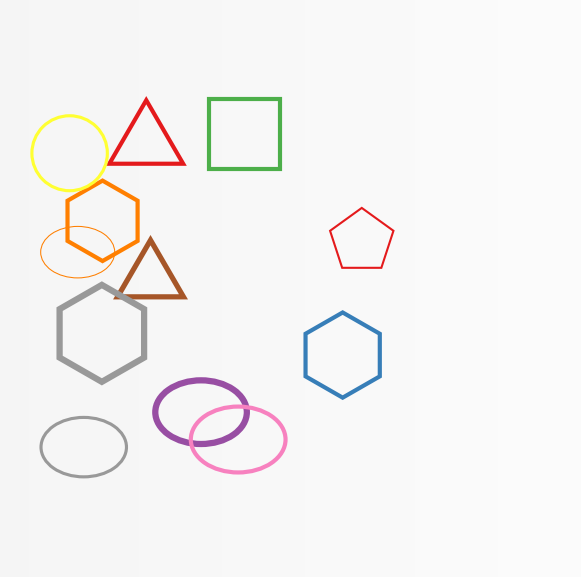[{"shape": "triangle", "thickness": 2, "radius": 0.37, "center": [0.252, 0.752]}, {"shape": "pentagon", "thickness": 1, "radius": 0.29, "center": [0.622, 0.582]}, {"shape": "hexagon", "thickness": 2, "radius": 0.37, "center": [0.59, 0.384]}, {"shape": "square", "thickness": 2, "radius": 0.3, "center": [0.42, 0.767]}, {"shape": "oval", "thickness": 3, "radius": 0.39, "center": [0.346, 0.285]}, {"shape": "oval", "thickness": 0.5, "radius": 0.32, "center": [0.134, 0.563]}, {"shape": "hexagon", "thickness": 2, "radius": 0.35, "center": [0.176, 0.617]}, {"shape": "circle", "thickness": 1.5, "radius": 0.32, "center": [0.12, 0.734]}, {"shape": "triangle", "thickness": 2.5, "radius": 0.33, "center": [0.259, 0.518]}, {"shape": "oval", "thickness": 2, "radius": 0.41, "center": [0.41, 0.238]}, {"shape": "oval", "thickness": 1.5, "radius": 0.37, "center": [0.144, 0.225]}, {"shape": "hexagon", "thickness": 3, "radius": 0.42, "center": [0.175, 0.422]}]